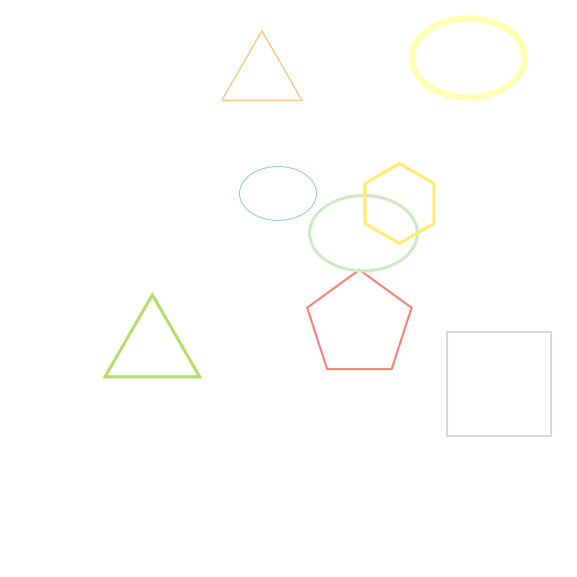[{"shape": "oval", "thickness": 0.5, "radius": 0.33, "center": [0.481, 0.664]}, {"shape": "oval", "thickness": 3, "radius": 0.49, "center": [0.811, 0.899]}, {"shape": "pentagon", "thickness": 1, "radius": 0.48, "center": [0.622, 0.437]}, {"shape": "triangle", "thickness": 0.5, "radius": 0.4, "center": [0.454, 0.866]}, {"shape": "triangle", "thickness": 1.5, "radius": 0.47, "center": [0.264, 0.394]}, {"shape": "square", "thickness": 1, "radius": 0.45, "center": [0.864, 0.334]}, {"shape": "oval", "thickness": 1.5, "radius": 0.47, "center": [0.629, 0.595]}, {"shape": "hexagon", "thickness": 1.5, "radius": 0.35, "center": [0.692, 0.647]}]